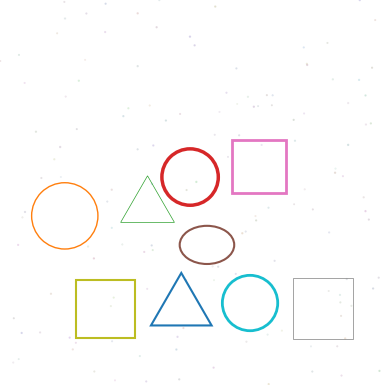[{"shape": "triangle", "thickness": 1.5, "radius": 0.45, "center": [0.471, 0.2]}, {"shape": "circle", "thickness": 1, "radius": 0.43, "center": [0.168, 0.439]}, {"shape": "triangle", "thickness": 0.5, "radius": 0.4, "center": [0.383, 0.463]}, {"shape": "circle", "thickness": 2.5, "radius": 0.37, "center": [0.494, 0.54]}, {"shape": "oval", "thickness": 1.5, "radius": 0.35, "center": [0.538, 0.364]}, {"shape": "square", "thickness": 2, "radius": 0.35, "center": [0.673, 0.568]}, {"shape": "square", "thickness": 0.5, "radius": 0.39, "center": [0.839, 0.199]}, {"shape": "square", "thickness": 1.5, "radius": 0.38, "center": [0.274, 0.198]}, {"shape": "circle", "thickness": 2, "radius": 0.36, "center": [0.649, 0.213]}]